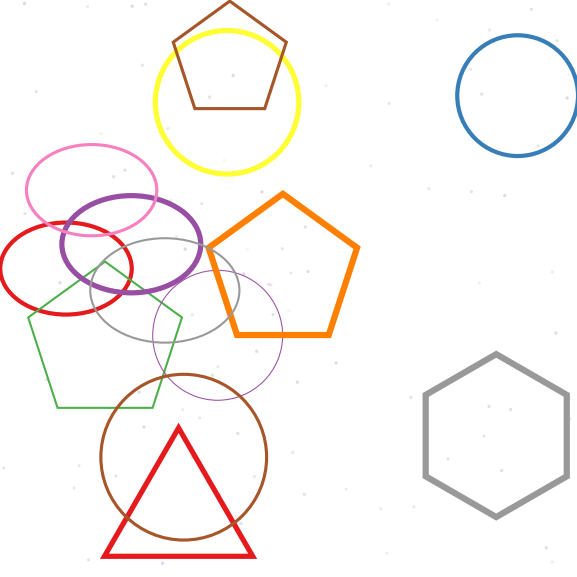[{"shape": "oval", "thickness": 2, "radius": 0.57, "center": [0.114, 0.534]}, {"shape": "triangle", "thickness": 2.5, "radius": 0.74, "center": [0.309, 0.11]}, {"shape": "circle", "thickness": 2, "radius": 0.52, "center": [0.896, 0.833]}, {"shape": "pentagon", "thickness": 1, "radius": 0.7, "center": [0.182, 0.406]}, {"shape": "oval", "thickness": 2.5, "radius": 0.6, "center": [0.227, 0.576]}, {"shape": "circle", "thickness": 0.5, "radius": 0.56, "center": [0.377, 0.419]}, {"shape": "pentagon", "thickness": 3, "radius": 0.68, "center": [0.49, 0.528]}, {"shape": "circle", "thickness": 2.5, "radius": 0.62, "center": [0.393, 0.822]}, {"shape": "circle", "thickness": 1.5, "radius": 0.72, "center": [0.318, 0.207]}, {"shape": "pentagon", "thickness": 1.5, "radius": 0.51, "center": [0.398, 0.894]}, {"shape": "oval", "thickness": 1.5, "radius": 0.56, "center": [0.159, 0.67]}, {"shape": "hexagon", "thickness": 3, "radius": 0.71, "center": [0.859, 0.245]}, {"shape": "oval", "thickness": 1, "radius": 0.65, "center": [0.285, 0.496]}]